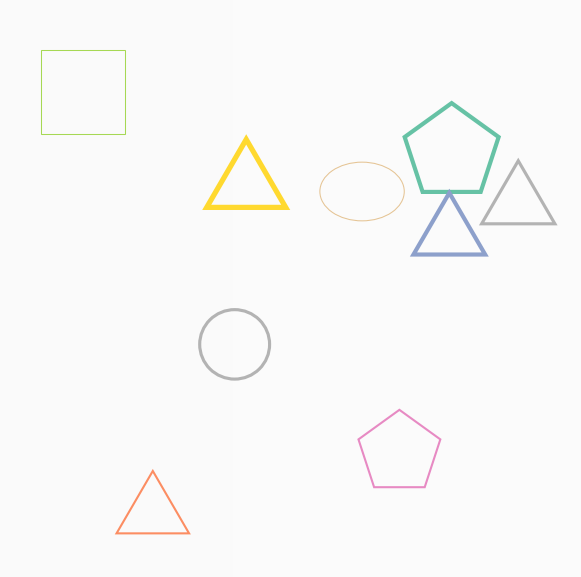[{"shape": "pentagon", "thickness": 2, "radius": 0.42, "center": [0.777, 0.736]}, {"shape": "triangle", "thickness": 1, "radius": 0.36, "center": [0.263, 0.112]}, {"shape": "triangle", "thickness": 2, "radius": 0.36, "center": [0.773, 0.594]}, {"shape": "pentagon", "thickness": 1, "radius": 0.37, "center": [0.687, 0.215]}, {"shape": "square", "thickness": 0.5, "radius": 0.36, "center": [0.143, 0.84]}, {"shape": "triangle", "thickness": 2.5, "radius": 0.39, "center": [0.424, 0.679]}, {"shape": "oval", "thickness": 0.5, "radius": 0.36, "center": [0.623, 0.668]}, {"shape": "triangle", "thickness": 1.5, "radius": 0.36, "center": [0.892, 0.648]}, {"shape": "circle", "thickness": 1.5, "radius": 0.3, "center": [0.404, 0.403]}]